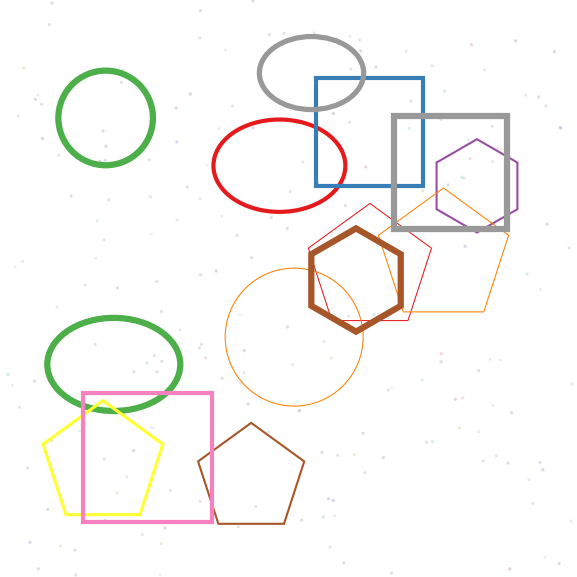[{"shape": "pentagon", "thickness": 0.5, "radius": 0.56, "center": [0.641, 0.535]}, {"shape": "oval", "thickness": 2, "radius": 0.57, "center": [0.484, 0.712]}, {"shape": "square", "thickness": 2, "radius": 0.47, "center": [0.64, 0.771]}, {"shape": "circle", "thickness": 3, "radius": 0.41, "center": [0.183, 0.795]}, {"shape": "oval", "thickness": 3, "radius": 0.58, "center": [0.197, 0.368]}, {"shape": "hexagon", "thickness": 1, "radius": 0.4, "center": [0.826, 0.677]}, {"shape": "pentagon", "thickness": 0.5, "radius": 0.59, "center": [0.768, 0.555]}, {"shape": "circle", "thickness": 0.5, "radius": 0.6, "center": [0.509, 0.415]}, {"shape": "pentagon", "thickness": 1.5, "radius": 0.55, "center": [0.178, 0.196]}, {"shape": "hexagon", "thickness": 3, "radius": 0.45, "center": [0.617, 0.514]}, {"shape": "pentagon", "thickness": 1, "radius": 0.48, "center": [0.435, 0.17]}, {"shape": "square", "thickness": 2, "radius": 0.56, "center": [0.255, 0.207]}, {"shape": "oval", "thickness": 2.5, "radius": 0.45, "center": [0.539, 0.873]}, {"shape": "square", "thickness": 3, "radius": 0.49, "center": [0.781, 0.701]}]